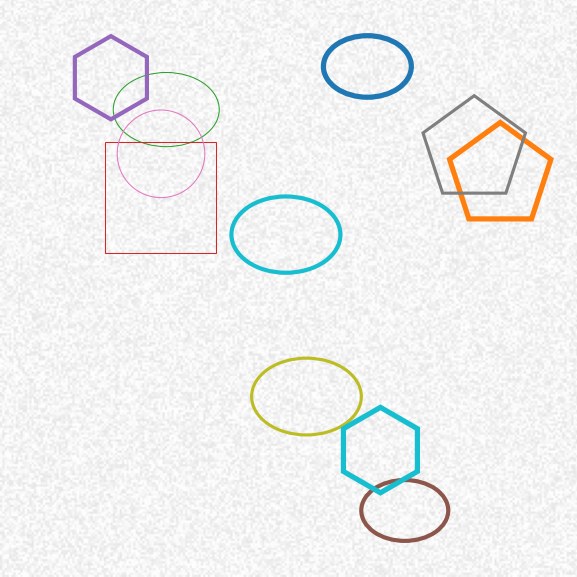[{"shape": "oval", "thickness": 2.5, "radius": 0.38, "center": [0.636, 0.884]}, {"shape": "pentagon", "thickness": 2.5, "radius": 0.46, "center": [0.866, 0.695]}, {"shape": "oval", "thickness": 0.5, "radius": 0.46, "center": [0.288, 0.809]}, {"shape": "square", "thickness": 0.5, "radius": 0.48, "center": [0.278, 0.657]}, {"shape": "hexagon", "thickness": 2, "radius": 0.36, "center": [0.192, 0.865]}, {"shape": "oval", "thickness": 2, "radius": 0.38, "center": [0.701, 0.115]}, {"shape": "circle", "thickness": 0.5, "radius": 0.38, "center": [0.279, 0.733]}, {"shape": "pentagon", "thickness": 1.5, "radius": 0.47, "center": [0.821, 0.74]}, {"shape": "oval", "thickness": 1.5, "radius": 0.47, "center": [0.531, 0.312]}, {"shape": "hexagon", "thickness": 2.5, "radius": 0.37, "center": [0.659, 0.22]}, {"shape": "oval", "thickness": 2, "radius": 0.47, "center": [0.495, 0.593]}]